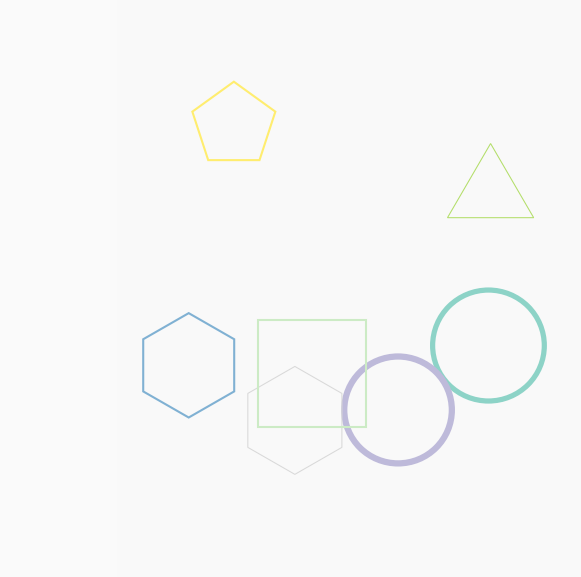[{"shape": "circle", "thickness": 2.5, "radius": 0.48, "center": [0.84, 0.401]}, {"shape": "circle", "thickness": 3, "radius": 0.46, "center": [0.685, 0.289]}, {"shape": "hexagon", "thickness": 1, "radius": 0.45, "center": [0.325, 0.367]}, {"shape": "triangle", "thickness": 0.5, "radius": 0.43, "center": [0.844, 0.665]}, {"shape": "hexagon", "thickness": 0.5, "radius": 0.47, "center": [0.507, 0.271]}, {"shape": "square", "thickness": 1, "radius": 0.46, "center": [0.536, 0.352]}, {"shape": "pentagon", "thickness": 1, "radius": 0.38, "center": [0.402, 0.783]}]